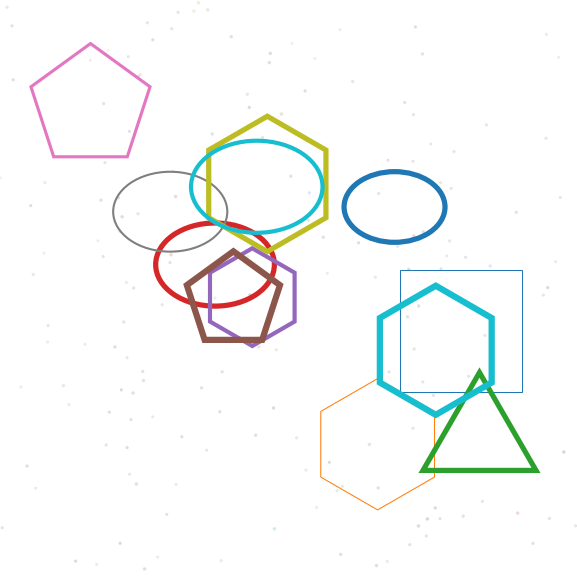[{"shape": "square", "thickness": 0.5, "radius": 0.53, "center": [0.799, 0.425]}, {"shape": "oval", "thickness": 2.5, "radius": 0.44, "center": [0.683, 0.641]}, {"shape": "hexagon", "thickness": 0.5, "radius": 0.57, "center": [0.654, 0.23]}, {"shape": "triangle", "thickness": 2.5, "radius": 0.56, "center": [0.83, 0.241]}, {"shape": "oval", "thickness": 2.5, "radius": 0.51, "center": [0.372, 0.541]}, {"shape": "hexagon", "thickness": 2, "radius": 0.42, "center": [0.437, 0.485]}, {"shape": "pentagon", "thickness": 3, "radius": 0.42, "center": [0.404, 0.479]}, {"shape": "pentagon", "thickness": 1.5, "radius": 0.54, "center": [0.157, 0.815]}, {"shape": "oval", "thickness": 1, "radius": 0.49, "center": [0.295, 0.633]}, {"shape": "hexagon", "thickness": 2.5, "radius": 0.59, "center": [0.463, 0.681]}, {"shape": "hexagon", "thickness": 3, "radius": 0.56, "center": [0.755, 0.393]}, {"shape": "oval", "thickness": 2, "radius": 0.57, "center": [0.445, 0.676]}]